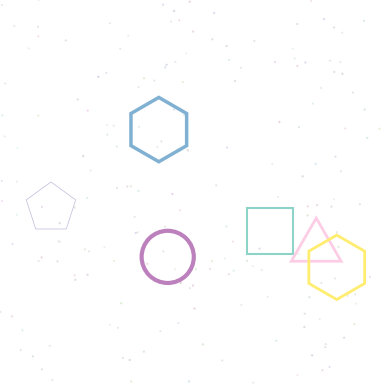[{"shape": "square", "thickness": 1.5, "radius": 0.29, "center": [0.701, 0.4]}, {"shape": "pentagon", "thickness": 0.5, "radius": 0.34, "center": [0.132, 0.46]}, {"shape": "hexagon", "thickness": 2.5, "radius": 0.42, "center": [0.412, 0.663]}, {"shape": "triangle", "thickness": 2, "radius": 0.37, "center": [0.821, 0.359]}, {"shape": "circle", "thickness": 3, "radius": 0.34, "center": [0.436, 0.333]}, {"shape": "hexagon", "thickness": 2, "radius": 0.42, "center": [0.875, 0.306]}]